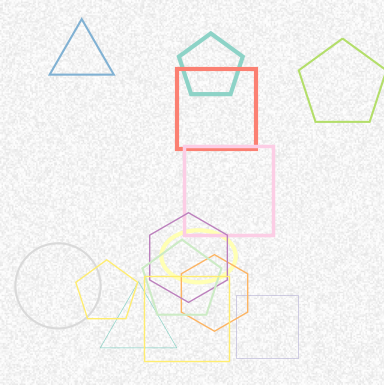[{"shape": "triangle", "thickness": 0.5, "radius": 0.57, "center": [0.36, 0.154]}, {"shape": "pentagon", "thickness": 3, "radius": 0.44, "center": [0.548, 0.826]}, {"shape": "oval", "thickness": 3, "radius": 0.48, "center": [0.516, 0.334]}, {"shape": "square", "thickness": 0.5, "radius": 0.41, "center": [0.693, 0.152]}, {"shape": "square", "thickness": 3, "radius": 0.52, "center": [0.563, 0.717]}, {"shape": "triangle", "thickness": 1.5, "radius": 0.48, "center": [0.212, 0.854]}, {"shape": "hexagon", "thickness": 1, "radius": 0.5, "center": [0.557, 0.239]}, {"shape": "pentagon", "thickness": 1.5, "radius": 0.6, "center": [0.89, 0.78]}, {"shape": "square", "thickness": 2.5, "radius": 0.58, "center": [0.593, 0.506]}, {"shape": "circle", "thickness": 1.5, "radius": 0.55, "center": [0.151, 0.257]}, {"shape": "hexagon", "thickness": 1, "radius": 0.58, "center": [0.49, 0.331]}, {"shape": "pentagon", "thickness": 1.5, "radius": 0.54, "center": [0.473, 0.27]}, {"shape": "square", "thickness": 1, "radius": 0.55, "center": [0.484, 0.173]}, {"shape": "pentagon", "thickness": 1, "radius": 0.42, "center": [0.277, 0.241]}]